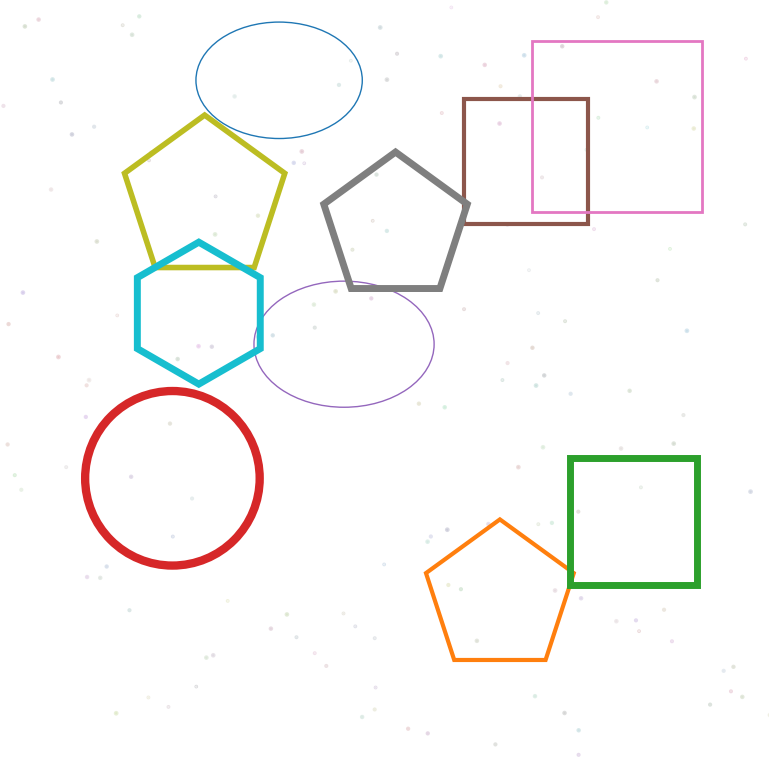[{"shape": "oval", "thickness": 0.5, "radius": 0.54, "center": [0.362, 0.896]}, {"shape": "pentagon", "thickness": 1.5, "radius": 0.5, "center": [0.649, 0.225]}, {"shape": "square", "thickness": 2.5, "radius": 0.41, "center": [0.823, 0.323]}, {"shape": "circle", "thickness": 3, "radius": 0.57, "center": [0.224, 0.379]}, {"shape": "oval", "thickness": 0.5, "radius": 0.58, "center": [0.447, 0.553]}, {"shape": "square", "thickness": 1.5, "radius": 0.4, "center": [0.683, 0.79]}, {"shape": "square", "thickness": 1, "radius": 0.55, "center": [0.801, 0.835]}, {"shape": "pentagon", "thickness": 2.5, "radius": 0.49, "center": [0.514, 0.705]}, {"shape": "pentagon", "thickness": 2, "radius": 0.55, "center": [0.266, 0.741]}, {"shape": "hexagon", "thickness": 2.5, "radius": 0.46, "center": [0.258, 0.593]}]